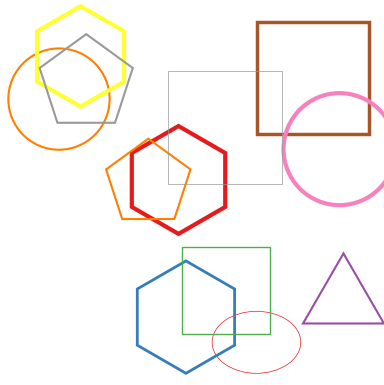[{"shape": "hexagon", "thickness": 3, "radius": 0.7, "center": [0.464, 0.533]}, {"shape": "oval", "thickness": 0.5, "radius": 0.58, "center": [0.666, 0.111]}, {"shape": "hexagon", "thickness": 2, "radius": 0.73, "center": [0.483, 0.176]}, {"shape": "square", "thickness": 1, "radius": 0.57, "center": [0.586, 0.245]}, {"shape": "triangle", "thickness": 1.5, "radius": 0.61, "center": [0.892, 0.22]}, {"shape": "circle", "thickness": 1.5, "radius": 0.66, "center": [0.153, 0.743]}, {"shape": "pentagon", "thickness": 1.5, "radius": 0.58, "center": [0.385, 0.524]}, {"shape": "hexagon", "thickness": 3, "radius": 0.65, "center": [0.209, 0.853]}, {"shape": "square", "thickness": 2.5, "radius": 0.73, "center": [0.813, 0.797]}, {"shape": "circle", "thickness": 3, "radius": 0.73, "center": [0.882, 0.613]}, {"shape": "pentagon", "thickness": 1.5, "radius": 0.64, "center": [0.224, 0.784]}, {"shape": "square", "thickness": 0.5, "radius": 0.74, "center": [0.585, 0.668]}]